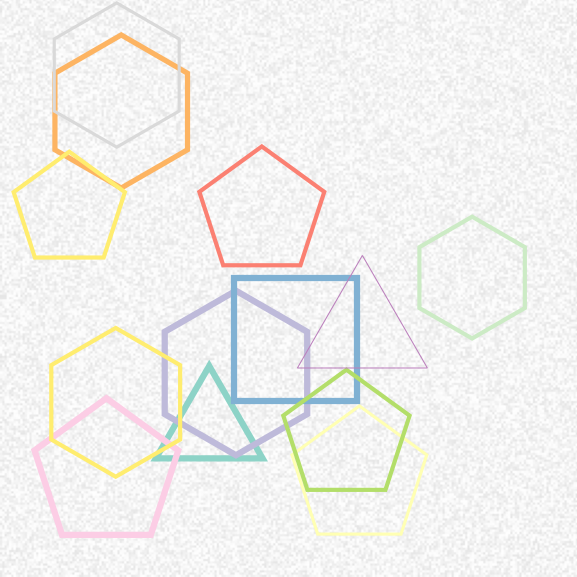[{"shape": "triangle", "thickness": 3, "radius": 0.53, "center": [0.362, 0.259]}, {"shape": "pentagon", "thickness": 1.5, "radius": 0.61, "center": [0.622, 0.174]}, {"shape": "hexagon", "thickness": 3, "radius": 0.71, "center": [0.409, 0.353]}, {"shape": "pentagon", "thickness": 2, "radius": 0.57, "center": [0.453, 0.632]}, {"shape": "square", "thickness": 3, "radius": 0.53, "center": [0.512, 0.411]}, {"shape": "hexagon", "thickness": 2.5, "radius": 0.66, "center": [0.21, 0.806]}, {"shape": "pentagon", "thickness": 2, "radius": 0.57, "center": [0.6, 0.244]}, {"shape": "pentagon", "thickness": 3, "radius": 0.65, "center": [0.184, 0.179]}, {"shape": "hexagon", "thickness": 1.5, "radius": 0.62, "center": [0.202, 0.869]}, {"shape": "triangle", "thickness": 0.5, "radius": 0.65, "center": [0.628, 0.427]}, {"shape": "hexagon", "thickness": 2, "radius": 0.53, "center": [0.818, 0.518]}, {"shape": "pentagon", "thickness": 2, "radius": 0.51, "center": [0.12, 0.635]}, {"shape": "hexagon", "thickness": 2, "radius": 0.64, "center": [0.2, 0.302]}]